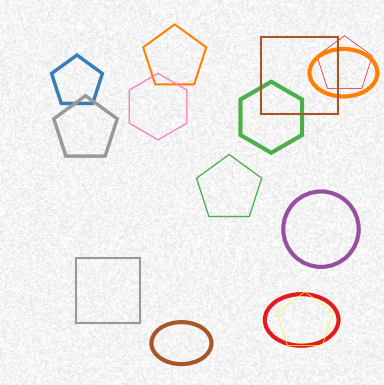[{"shape": "pentagon", "thickness": 0.5, "radius": 0.38, "center": [0.895, 0.831]}, {"shape": "oval", "thickness": 3, "radius": 0.48, "center": [0.784, 0.169]}, {"shape": "pentagon", "thickness": 2.5, "radius": 0.35, "center": [0.2, 0.788]}, {"shape": "hexagon", "thickness": 3, "radius": 0.46, "center": [0.705, 0.695]}, {"shape": "pentagon", "thickness": 1, "radius": 0.45, "center": [0.595, 0.51]}, {"shape": "circle", "thickness": 3, "radius": 0.49, "center": [0.834, 0.405]}, {"shape": "pentagon", "thickness": 1.5, "radius": 0.43, "center": [0.454, 0.85]}, {"shape": "oval", "thickness": 3, "radius": 0.44, "center": [0.892, 0.811]}, {"shape": "pentagon", "thickness": 0.5, "radius": 0.39, "center": [0.792, 0.165]}, {"shape": "oval", "thickness": 3, "radius": 0.39, "center": [0.471, 0.109]}, {"shape": "square", "thickness": 1.5, "radius": 0.5, "center": [0.777, 0.804]}, {"shape": "hexagon", "thickness": 1, "radius": 0.43, "center": [0.411, 0.723]}, {"shape": "square", "thickness": 1.5, "radius": 0.42, "center": [0.28, 0.246]}, {"shape": "pentagon", "thickness": 2.5, "radius": 0.43, "center": [0.222, 0.665]}]